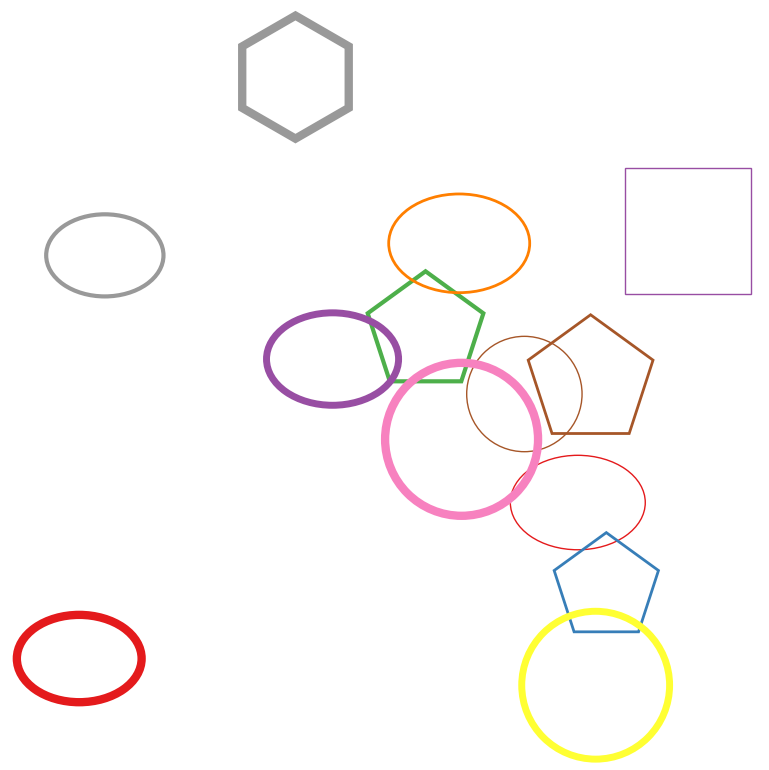[{"shape": "oval", "thickness": 0.5, "radius": 0.44, "center": [0.75, 0.347]}, {"shape": "oval", "thickness": 3, "radius": 0.41, "center": [0.103, 0.145]}, {"shape": "pentagon", "thickness": 1, "radius": 0.36, "center": [0.787, 0.237]}, {"shape": "pentagon", "thickness": 1.5, "radius": 0.39, "center": [0.553, 0.569]}, {"shape": "square", "thickness": 0.5, "radius": 0.41, "center": [0.894, 0.7]}, {"shape": "oval", "thickness": 2.5, "radius": 0.43, "center": [0.432, 0.534]}, {"shape": "oval", "thickness": 1, "radius": 0.46, "center": [0.596, 0.684]}, {"shape": "circle", "thickness": 2.5, "radius": 0.48, "center": [0.774, 0.11]}, {"shape": "circle", "thickness": 0.5, "radius": 0.37, "center": [0.681, 0.488]}, {"shape": "pentagon", "thickness": 1, "radius": 0.43, "center": [0.767, 0.506]}, {"shape": "circle", "thickness": 3, "radius": 0.5, "center": [0.599, 0.429]}, {"shape": "oval", "thickness": 1.5, "radius": 0.38, "center": [0.136, 0.668]}, {"shape": "hexagon", "thickness": 3, "radius": 0.4, "center": [0.384, 0.9]}]